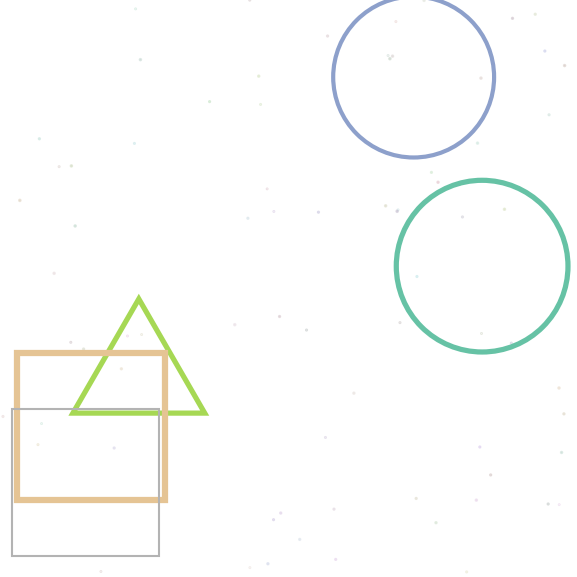[{"shape": "circle", "thickness": 2.5, "radius": 0.74, "center": [0.835, 0.538]}, {"shape": "circle", "thickness": 2, "radius": 0.7, "center": [0.716, 0.866]}, {"shape": "triangle", "thickness": 2.5, "radius": 0.66, "center": [0.24, 0.35]}, {"shape": "square", "thickness": 3, "radius": 0.64, "center": [0.157, 0.26]}, {"shape": "square", "thickness": 1, "radius": 0.64, "center": [0.149, 0.164]}]